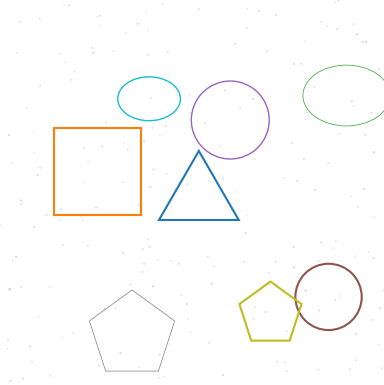[{"shape": "triangle", "thickness": 1.5, "radius": 0.6, "center": [0.517, 0.488]}, {"shape": "square", "thickness": 1.5, "radius": 0.57, "center": [0.254, 0.555]}, {"shape": "oval", "thickness": 0.5, "radius": 0.56, "center": [0.9, 0.752]}, {"shape": "circle", "thickness": 1, "radius": 0.51, "center": [0.598, 0.688]}, {"shape": "circle", "thickness": 1.5, "radius": 0.43, "center": [0.853, 0.229]}, {"shape": "pentagon", "thickness": 0.5, "radius": 0.58, "center": [0.343, 0.13]}, {"shape": "pentagon", "thickness": 1.5, "radius": 0.42, "center": [0.703, 0.184]}, {"shape": "oval", "thickness": 1, "radius": 0.41, "center": [0.387, 0.743]}]